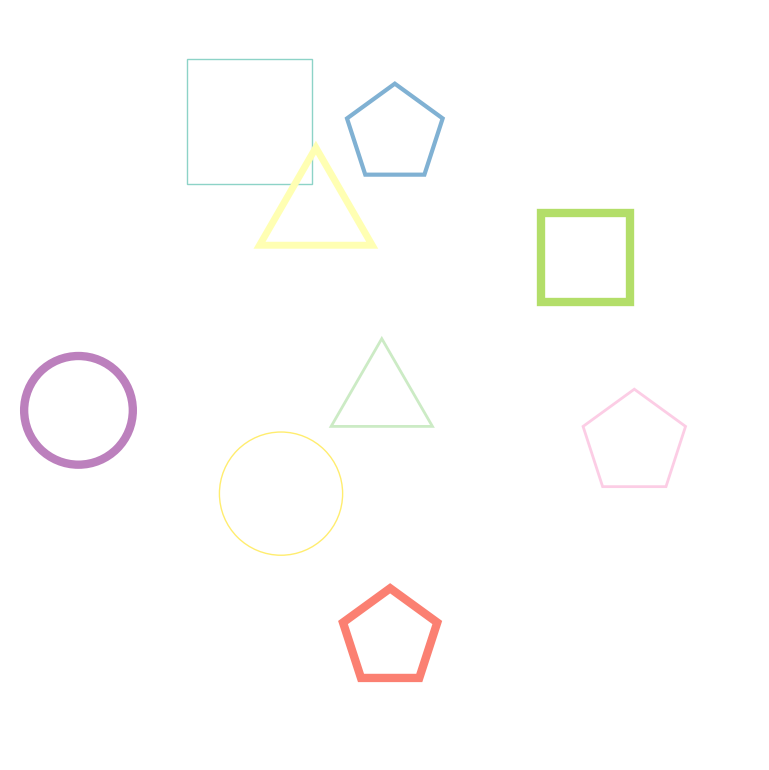[{"shape": "square", "thickness": 0.5, "radius": 0.41, "center": [0.323, 0.842]}, {"shape": "triangle", "thickness": 2.5, "radius": 0.42, "center": [0.41, 0.724]}, {"shape": "pentagon", "thickness": 3, "radius": 0.32, "center": [0.507, 0.172]}, {"shape": "pentagon", "thickness": 1.5, "radius": 0.33, "center": [0.513, 0.826]}, {"shape": "square", "thickness": 3, "radius": 0.29, "center": [0.76, 0.666]}, {"shape": "pentagon", "thickness": 1, "radius": 0.35, "center": [0.824, 0.425]}, {"shape": "circle", "thickness": 3, "radius": 0.35, "center": [0.102, 0.467]}, {"shape": "triangle", "thickness": 1, "radius": 0.38, "center": [0.496, 0.484]}, {"shape": "circle", "thickness": 0.5, "radius": 0.4, "center": [0.365, 0.359]}]